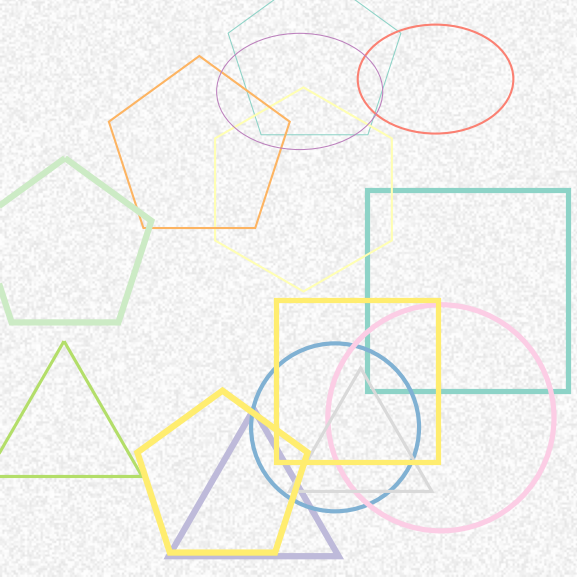[{"shape": "square", "thickness": 2.5, "radius": 0.87, "center": [0.81, 0.496]}, {"shape": "pentagon", "thickness": 0.5, "radius": 0.79, "center": [0.545, 0.893]}, {"shape": "hexagon", "thickness": 1, "radius": 0.88, "center": [0.525, 0.671]}, {"shape": "triangle", "thickness": 3, "radius": 0.85, "center": [0.439, 0.121]}, {"shape": "oval", "thickness": 1, "radius": 0.67, "center": [0.754, 0.862]}, {"shape": "circle", "thickness": 2, "radius": 0.73, "center": [0.58, 0.259]}, {"shape": "pentagon", "thickness": 1, "radius": 0.82, "center": [0.345, 0.738]}, {"shape": "triangle", "thickness": 1.5, "radius": 0.78, "center": [0.111, 0.252]}, {"shape": "circle", "thickness": 2.5, "radius": 0.98, "center": [0.764, 0.276]}, {"shape": "triangle", "thickness": 1.5, "radius": 0.71, "center": [0.625, 0.219]}, {"shape": "oval", "thickness": 0.5, "radius": 0.72, "center": [0.519, 0.841]}, {"shape": "pentagon", "thickness": 3, "radius": 0.79, "center": [0.113, 0.568]}, {"shape": "square", "thickness": 2.5, "radius": 0.7, "center": [0.617, 0.339]}, {"shape": "pentagon", "thickness": 3, "radius": 0.77, "center": [0.385, 0.168]}]